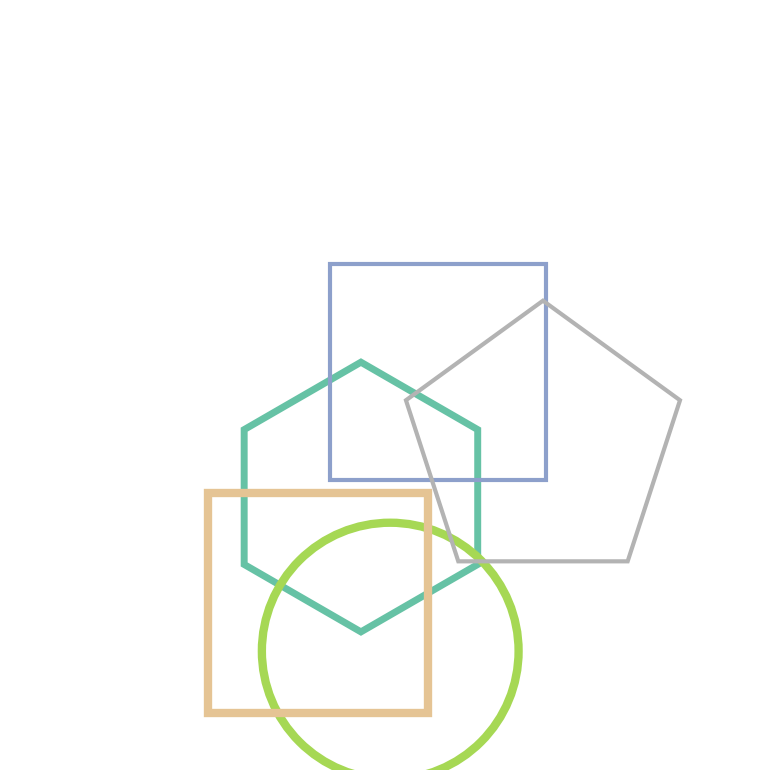[{"shape": "hexagon", "thickness": 2.5, "radius": 0.88, "center": [0.469, 0.355]}, {"shape": "square", "thickness": 1.5, "radius": 0.7, "center": [0.569, 0.517]}, {"shape": "circle", "thickness": 3, "radius": 0.83, "center": [0.507, 0.154]}, {"shape": "square", "thickness": 3, "radius": 0.71, "center": [0.413, 0.217]}, {"shape": "pentagon", "thickness": 1.5, "radius": 0.94, "center": [0.705, 0.422]}]